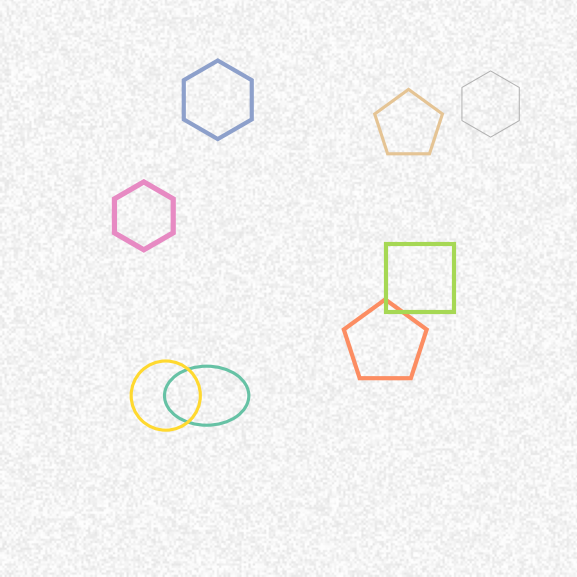[{"shape": "oval", "thickness": 1.5, "radius": 0.37, "center": [0.358, 0.314]}, {"shape": "pentagon", "thickness": 2, "radius": 0.38, "center": [0.667, 0.405]}, {"shape": "hexagon", "thickness": 2, "radius": 0.34, "center": [0.377, 0.826]}, {"shape": "hexagon", "thickness": 2.5, "radius": 0.29, "center": [0.249, 0.625]}, {"shape": "square", "thickness": 2, "radius": 0.29, "center": [0.727, 0.518]}, {"shape": "circle", "thickness": 1.5, "radius": 0.3, "center": [0.287, 0.314]}, {"shape": "pentagon", "thickness": 1.5, "radius": 0.31, "center": [0.707, 0.783]}, {"shape": "hexagon", "thickness": 0.5, "radius": 0.29, "center": [0.85, 0.819]}]